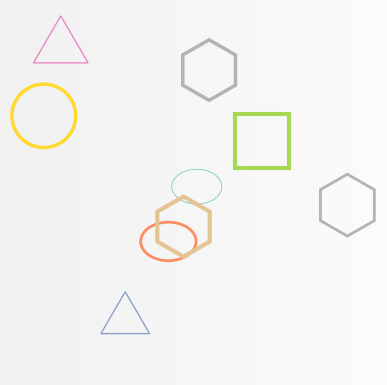[{"shape": "oval", "thickness": 0.5, "radius": 0.32, "center": [0.508, 0.515]}, {"shape": "oval", "thickness": 2, "radius": 0.36, "center": [0.435, 0.373]}, {"shape": "triangle", "thickness": 1, "radius": 0.36, "center": [0.323, 0.17]}, {"shape": "triangle", "thickness": 1, "radius": 0.41, "center": [0.157, 0.877]}, {"shape": "square", "thickness": 3, "radius": 0.35, "center": [0.676, 0.633]}, {"shape": "circle", "thickness": 2.5, "radius": 0.41, "center": [0.113, 0.699]}, {"shape": "hexagon", "thickness": 3, "radius": 0.39, "center": [0.474, 0.411]}, {"shape": "hexagon", "thickness": 2, "radius": 0.4, "center": [0.896, 0.467]}, {"shape": "hexagon", "thickness": 2.5, "radius": 0.39, "center": [0.54, 0.818]}]